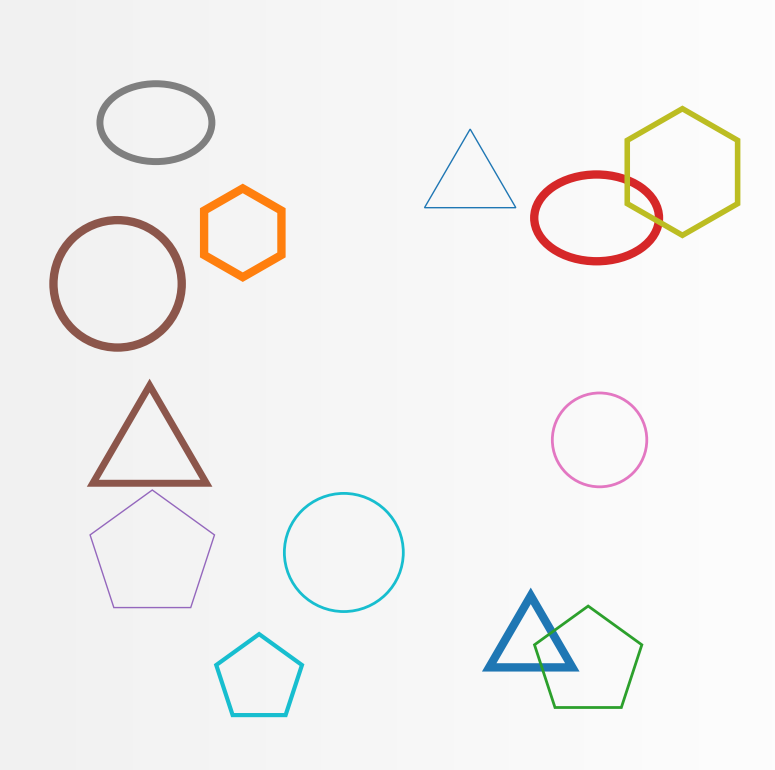[{"shape": "triangle", "thickness": 3, "radius": 0.31, "center": [0.685, 0.164]}, {"shape": "triangle", "thickness": 0.5, "radius": 0.34, "center": [0.607, 0.764]}, {"shape": "hexagon", "thickness": 3, "radius": 0.29, "center": [0.313, 0.698]}, {"shape": "pentagon", "thickness": 1, "radius": 0.36, "center": [0.759, 0.14]}, {"shape": "oval", "thickness": 3, "radius": 0.4, "center": [0.77, 0.717]}, {"shape": "pentagon", "thickness": 0.5, "radius": 0.42, "center": [0.196, 0.279]}, {"shape": "triangle", "thickness": 2.5, "radius": 0.42, "center": [0.193, 0.415]}, {"shape": "circle", "thickness": 3, "radius": 0.41, "center": [0.152, 0.631]}, {"shape": "circle", "thickness": 1, "radius": 0.3, "center": [0.774, 0.429]}, {"shape": "oval", "thickness": 2.5, "radius": 0.36, "center": [0.201, 0.841]}, {"shape": "hexagon", "thickness": 2, "radius": 0.41, "center": [0.881, 0.777]}, {"shape": "circle", "thickness": 1, "radius": 0.38, "center": [0.444, 0.282]}, {"shape": "pentagon", "thickness": 1.5, "radius": 0.29, "center": [0.334, 0.118]}]